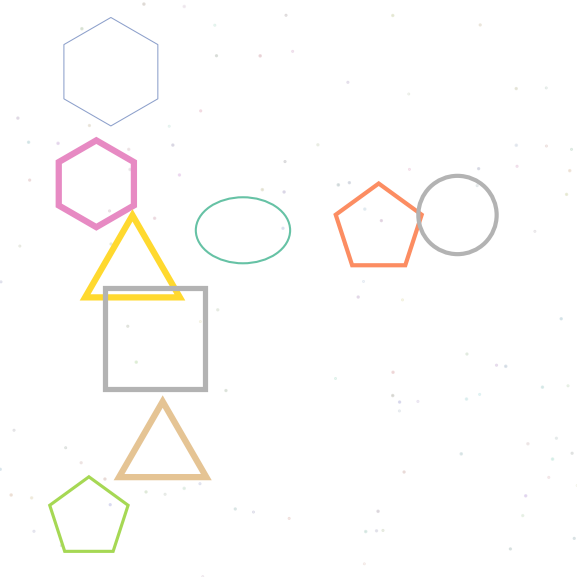[{"shape": "oval", "thickness": 1, "radius": 0.41, "center": [0.421, 0.6]}, {"shape": "pentagon", "thickness": 2, "radius": 0.39, "center": [0.656, 0.603]}, {"shape": "hexagon", "thickness": 0.5, "radius": 0.47, "center": [0.192, 0.875]}, {"shape": "hexagon", "thickness": 3, "radius": 0.38, "center": [0.167, 0.681]}, {"shape": "pentagon", "thickness": 1.5, "radius": 0.36, "center": [0.154, 0.102]}, {"shape": "triangle", "thickness": 3, "radius": 0.47, "center": [0.229, 0.532]}, {"shape": "triangle", "thickness": 3, "radius": 0.44, "center": [0.282, 0.217]}, {"shape": "square", "thickness": 2.5, "radius": 0.44, "center": [0.268, 0.413]}, {"shape": "circle", "thickness": 2, "radius": 0.34, "center": [0.792, 0.627]}]